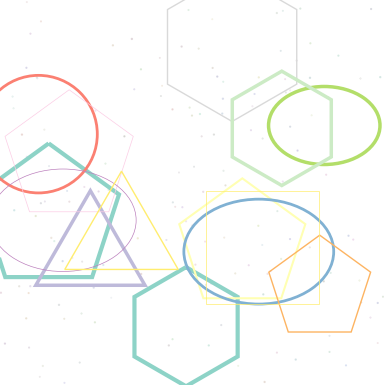[{"shape": "pentagon", "thickness": 3, "radius": 0.96, "center": [0.126, 0.436]}, {"shape": "hexagon", "thickness": 3, "radius": 0.77, "center": [0.483, 0.151]}, {"shape": "pentagon", "thickness": 1.5, "radius": 0.86, "center": [0.629, 0.365]}, {"shape": "triangle", "thickness": 2.5, "radius": 0.82, "center": [0.235, 0.341]}, {"shape": "circle", "thickness": 2, "radius": 0.76, "center": [0.1, 0.652]}, {"shape": "oval", "thickness": 2, "radius": 0.97, "center": [0.672, 0.346]}, {"shape": "pentagon", "thickness": 1, "radius": 0.69, "center": [0.83, 0.25]}, {"shape": "oval", "thickness": 2.5, "radius": 0.72, "center": [0.842, 0.674]}, {"shape": "pentagon", "thickness": 0.5, "radius": 0.88, "center": [0.18, 0.592]}, {"shape": "hexagon", "thickness": 1, "radius": 0.97, "center": [0.603, 0.878]}, {"shape": "oval", "thickness": 0.5, "radius": 0.95, "center": [0.163, 0.428]}, {"shape": "hexagon", "thickness": 2.5, "radius": 0.74, "center": [0.732, 0.667]}, {"shape": "square", "thickness": 0.5, "radius": 0.73, "center": [0.682, 0.358]}, {"shape": "triangle", "thickness": 1, "radius": 0.85, "center": [0.316, 0.385]}]